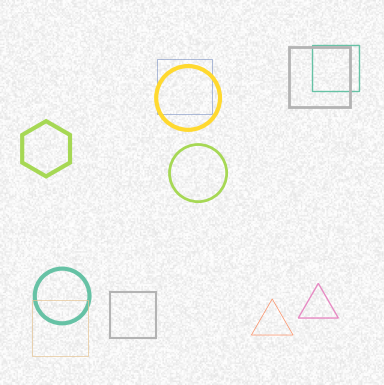[{"shape": "square", "thickness": 1, "radius": 0.3, "center": [0.871, 0.824]}, {"shape": "circle", "thickness": 3, "radius": 0.36, "center": [0.161, 0.231]}, {"shape": "triangle", "thickness": 0.5, "radius": 0.31, "center": [0.707, 0.161]}, {"shape": "square", "thickness": 0.5, "radius": 0.35, "center": [0.48, 0.775]}, {"shape": "triangle", "thickness": 1, "radius": 0.3, "center": [0.827, 0.204]}, {"shape": "circle", "thickness": 2, "radius": 0.37, "center": [0.515, 0.55]}, {"shape": "hexagon", "thickness": 3, "radius": 0.36, "center": [0.12, 0.614]}, {"shape": "circle", "thickness": 3, "radius": 0.41, "center": [0.489, 0.746]}, {"shape": "square", "thickness": 0.5, "radius": 0.37, "center": [0.156, 0.148]}, {"shape": "square", "thickness": 1.5, "radius": 0.3, "center": [0.346, 0.182]}, {"shape": "square", "thickness": 2, "radius": 0.39, "center": [0.83, 0.8]}]